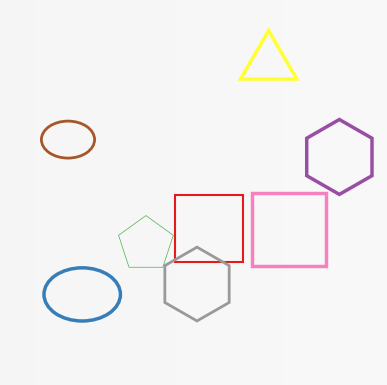[{"shape": "square", "thickness": 1.5, "radius": 0.44, "center": [0.54, 0.406]}, {"shape": "oval", "thickness": 2.5, "radius": 0.49, "center": [0.212, 0.235]}, {"shape": "pentagon", "thickness": 0.5, "radius": 0.37, "center": [0.377, 0.366]}, {"shape": "hexagon", "thickness": 2.5, "radius": 0.49, "center": [0.876, 0.592]}, {"shape": "triangle", "thickness": 2.5, "radius": 0.42, "center": [0.693, 0.837]}, {"shape": "oval", "thickness": 2, "radius": 0.34, "center": [0.175, 0.637]}, {"shape": "square", "thickness": 2.5, "radius": 0.48, "center": [0.745, 0.404]}, {"shape": "hexagon", "thickness": 2, "radius": 0.48, "center": [0.508, 0.262]}]